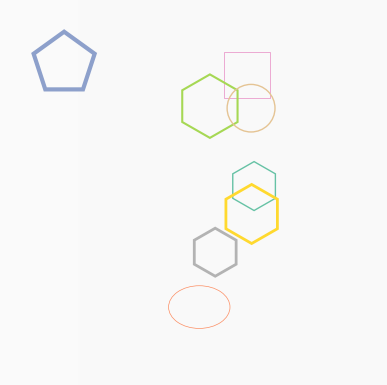[{"shape": "hexagon", "thickness": 1, "radius": 0.32, "center": [0.656, 0.517]}, {"shape": "oval", "thickness": 0.5, "radius": 0.4, "center": [0.514, 0.202]}, {"shape": "pentagon", "thickness": 3, "radius": 0.41, "center": [0.165, 0.835]}, {"shape": "square", "thickness": 0.5, "radius": 0.3, "center": [0.637, 0.806]}, {"shape": "hexagon", "thickness": 1.5, "radius": 0.41, "center": [0.542, 0.724]}, {"shape": "hexagon", "thickness": 2, "radius": 0.38, "center": [0.649, 0.444]}, {"shape": "circle", "thickness": 1, "radius": 0.31, "center": [0.648, 0.719]}, {"shape": "hexagon", "thickness": 2, "radius": 0.31, "center": [0.555, 0.345]}]